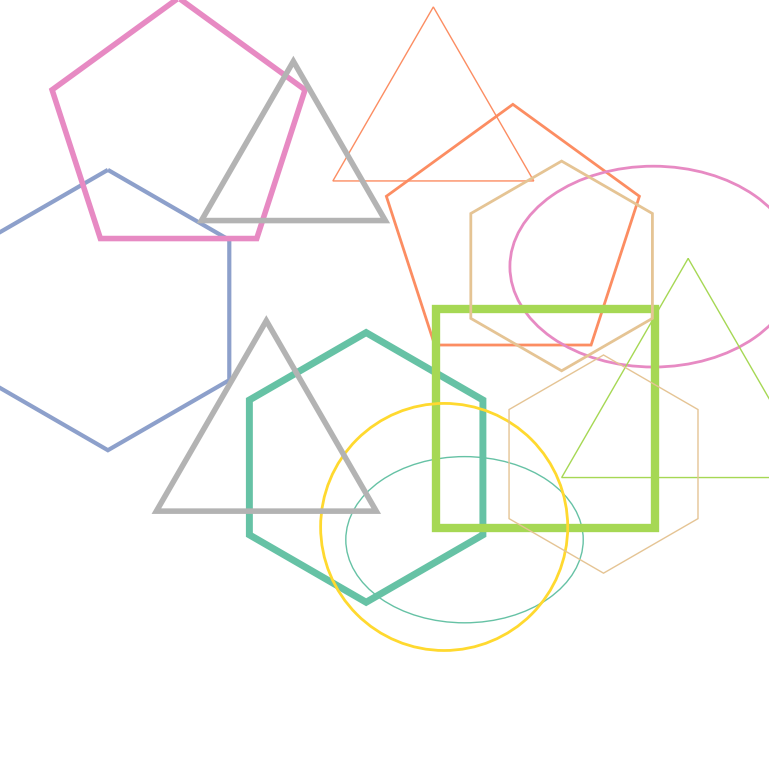[{"shape": "oval", "thickness": 0.5, "radius": 0.77, "center": [0.603, 0.299]}, {"shape": "hexagon", "thickness": 2.5, "radius": 0.88, "center": [0.476, 0.393]}, {"shape": "pentagon", "thickness": 1, "radius": 0.86, "center": [0.666, 0.692]}, {"shape": "triangle", "thickness": 0.5, "radius": 0.75, "center": [0.563, 0.84]}, {"shape": "hexagon", "thickness": 1.5, "radius": 0.91, "center": [0.14, 0.597]}, {"shape": "pentagon", "thickness": 2, "radius": 0.86, "center": [0.232, 0.83]}, {"shape": "oval", "thickness": 1, "radius": 0.93, "center": [0.849, 0.654]}, {"shape": "triangle", "thickness": 0.5, "radius": 0.95, "center": [0.894, 0.475]}, {"shape": "square", "thickness": 3, "radius": 0.71, "center": [0.709, 0.457]}, {"shape": "circle", "thickness": 1, "radius": 0.8, "center": [0.577, 0.316]}, {"shape": "hexagon", "thickness": 0.5, "radius": 0.71, "center": [0.784, 0.397]}, {"shape": "hexagon", "thickness": 1, "radius": 0.68, "center": [0.729, 0.655]}, {"shape": "triangle", "thickness": 2, "radius": 0.69, "center": [0.381, 0.782]}, {"shape": "triangle", "thickness": 2, "radius": 0.82, "center": [0.346, 0.419]}]